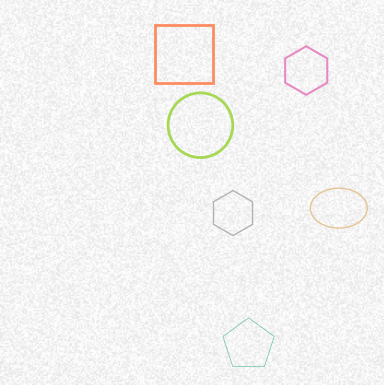[{"shape": "pentagon", "thickness": 0.5, "radius": 0.35, "center": [0.646, 0.104]}, {"shape": "square", "thickness": 2, "radius": 0.38, "center": [0.478, 0.86]}, {"shape": "hexagon", "thickness": 1.5, "radius": 0.32, "center": [0.795, 0.817]}, {"shape": "circle", "thickness": 2, "radius": 0.42, "center": [0.521, 0.675]}, {"shape": "oval", "thickness": 1, "radius": 0.37, "center": [0.88, 0.459]}, {"shape": "hexagon", "thickness": 1, "radius": 0.29, "center": [0.605, 0.447]}]